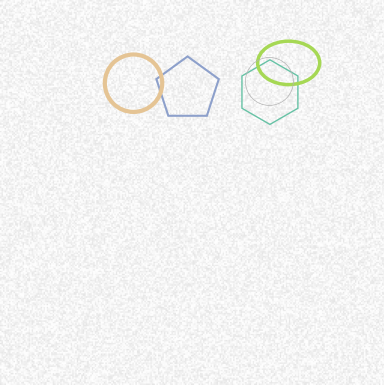[{"shape": "hexagon", "thickness": 1, "radius": 0.42, "center": [0.701, 0.761]}, {"shape": "pentagon", "thickness": 1.5, "radius": 0.43, "center": [0.487, 0.768]}, {"shape": "oval", "thickness": 2.5, "radius": 0.4, "center": [0.75, 0.837]}, {"shape": "circle", "thickness": 3, "radius": 0.37, "center": [0.347, 0.784]}, {"shape": "circle", "thickness": 0.5, "radius": 0.31, "center": [0.7, 0.788]}]